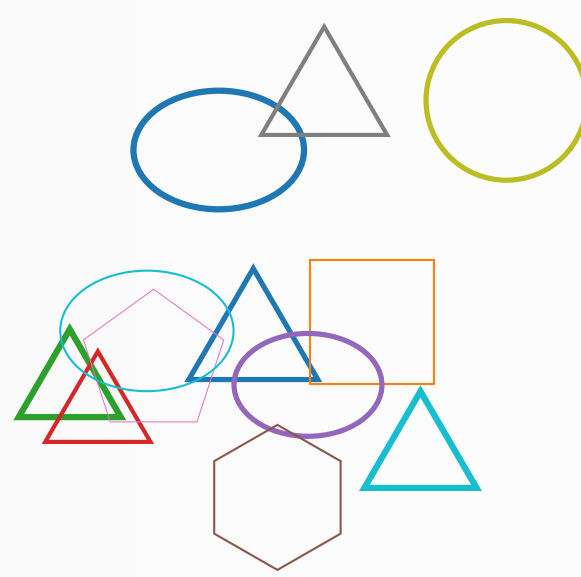[{"shape": "triangle", "thickness": 2.5, "radius": 0.64, "center": [0.436, 0.406]}, {"shape": "oval", "thickness": 3, "radius": 0.73, "center": [0.376, 0.739]}, {"shape": "square", "thickness": 1, "radius": 0.53, "center": [0.64, 0.441]}, {"shape": "triangle", "thickness": 3, "radius": 0.51, "center": [0.12, 0.328]}, {"shape": "triangle", "thickness": 2, "radius": 0.52, "center": [0.168, 0.286]}, {"shape": "oval", "thickness": 2.5, "radius": 0.64, "center": [0.53, 0.333]}, {"shape": "hexagon", "thickness": 1, "radius": 0.63, "center": [0.477, 0.138]}, {"shape": "pentagon", "thickness": 0.5, "radius": 0.63, "center": [0.264, 0.371]}, {"shape": "triangle", "thickness": 2, "radius": 0.62, "center": [0.558, 0.828]}, {"shape": "circle", "thickness": 2.5, "radius": 0.69, "center": [0.871, 0.825]}, {"shape": "oval", "thickness": 1, "radius": 0.75, "center": [0.253, 0.426]}, {"shape": "triangle", "thickness": 3, "radius": 0.56, "center": [0.723, 0.21]}]